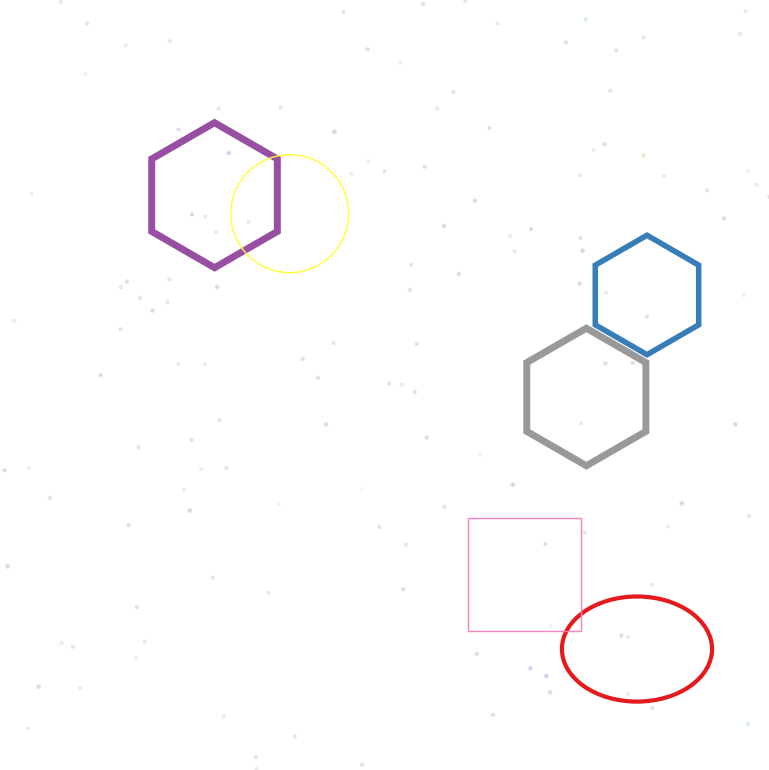[{"shape": "oval", "thickness": 1.5, "radius": 0.49, "center": [0.827, 0.157]}, {"shape": "hexagon", "thickness": 2, "radius": 0.39, "center": [0.84, 0.617]}, {"shape": "hexagon", "thickness": 2.5, "radius": 0.47, "center": [0.279, 0.746]}, {"shape": "circle", "thickness": 0.5, "radius": 0.38, "center": [0.376, 0.722]}, {"shape": "square", "thickness": 0.5, "radius": 0.37, "center": [0.681, 0.254]}, {"shape": "hexagon", "thickness": 2.5, "radius": 0.45, "center": [0.761, 0.484]}]